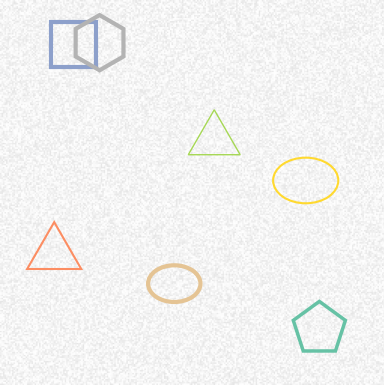[{"shape": "pentagon", "thickness": 2.5, "radius": 0.36, "center": [0.829, 0.146]}, {"shape": "triangle", "thickness": 1.5, "radius": 0.41, "center": [0.141, 0.342]}, {"shape": "square", "thickness": 3, "radius": 0.29, "center": [0.192, 0.884]}, {"shape": "triangle", "thickness": 1, "radius": 0.39, "center": [0.556, 0.637]}, {"shape": "oval", "thickness": 1.5, "radius": 0.42, "center": [0.794, 0.531]}, {"shape": "oval", "thickness": 3, "radius": 0.34, "center": [0.453, 0.263]}, {"shape": "hexagon", "thickness": 3, "radius": 0.36, "center": [0.259, 0.889]}]